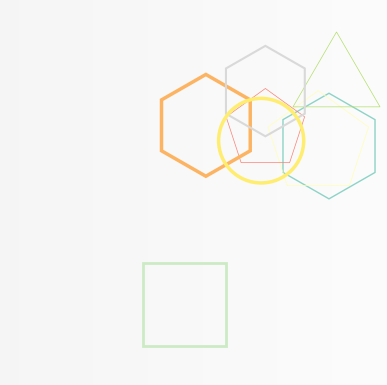[{"shape": "hexagon", "thickness": 1, "radius": 0.69, "center": [0.849, 0.621]}, {"shape": "pentagon", "thickness": 0.5, "radius": 0.68, "center": [0.821, 0.628]}, {"shape": "pentagon", "thickness": 0.5, "radius": 0.53, "center": [0.685, 0.664]}, {"shape": "hexagon", "thickness": 2.5, "radius": 0.66, "center": [0.531, 0.674]}, {"shape": "triangle", "thickness": 0.5, "radius": 0.65, "center": [0.868, 0.787]}, {"shape": "hexagon", "thickness": 1.5, "radius": 0.59, "center": [0.685, 0.763]}, {"shape": "square", "thickness": 2, "radius": 0.54, "center": [0.477, 0.209]}, {"shape": "circle", "thickness": 2.5, "radius": 0.55, "center": [0.674, 0.635]}]